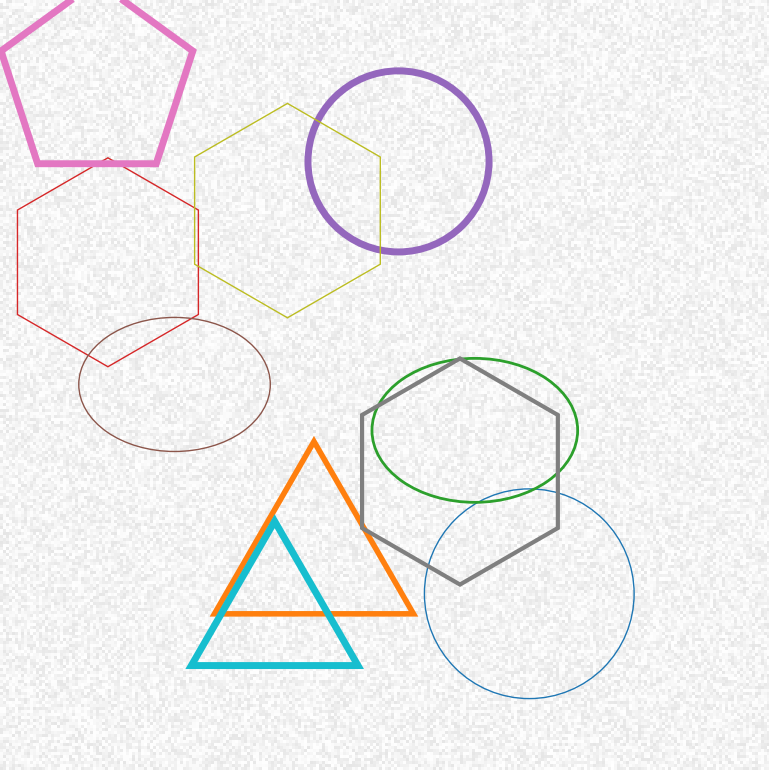[{"shape": "circle", "thickness": 0.5, "radius": 0.68, "center": [0.687, 0.229]}, {"shape": "triangle", "thickness": 2, "radius": 0.75, "center": [0.408, 0.277]}, {"shape": "oval", "thickness": 1, "radius": 0.67, "center": [0.617, 0.441]}, {"shape": "hexagon", "thickness": 0.5, "radius": 0.68, "center": [0.14, 0.659]}, {"shape": "circle", "thickness": 2.5, "radius": 0.59, "center": [0.518, 0.79]}, {"shape": "oval", "thickness": 0.5, "radius": 0.62, "center": [0.227, 0.501]}, {"shape": "pentagon", "thickness": 2.5, "radius": 0.65, "center": [0.126, 0.893]}, {"shape": "hexagon", "thickness": 1.5, "radius": 0.73, "center": [0.597, 0.388]}, {"shape": "hexagon", "thickness": 0.5, "radius": 0.7, "center": [0.373, 0.726]}, {"shape": "triangle", "thickness": 2.5, "radius": 0.62, "center": [0.357, 0.198]}]